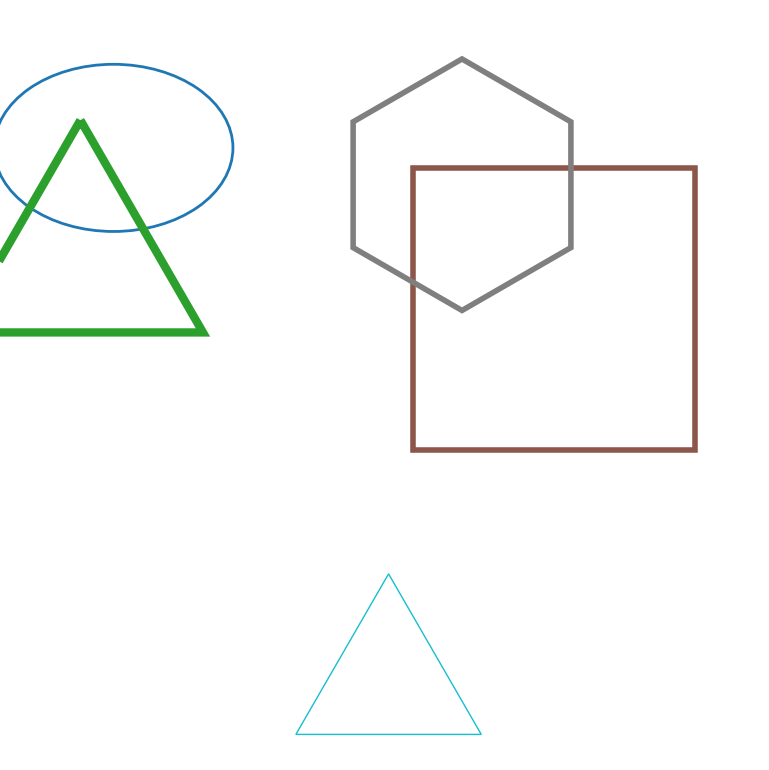[{"shape": "oval", "thickness": 1, "radius": 0.78, "center": [0.147, 0.808]}, {"shape": "triangle", "thickness": 3, "radius": 0.92, "center": [0.104, 0.66]}, {"shape": "square", "thickness": 2, "radius": 0.91, "center": [0.72, 0.599]}, {"shape": "hexagon", "thickness": 2, "radius": 0.82, "center": [0.6, 0.76]}, {"shape": "triangle", "thickness": 0.5, "radius": 0.69, "center": [0.505, 0.116]}]